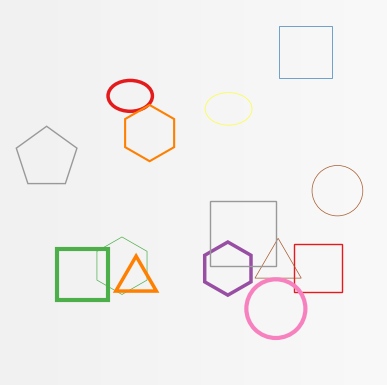[{"shape": "oval", "thickness": 2.5, "radius": 0.29, "center": [0.336, 0.751]}, {"shape": "square", "thickness": 1, "radius": 0.31, "center": [0.82, 0.305]}, {"shape": "square", "thickness": 0.5, "radius": 0.34, "center": [0.789, 0.865]}, {"shape": "hexagon", "thickness": 0.5, "radius": 0.37, "center": [0.315, 0.31]}, {"shape": "square", "thickness": 3, "radius": 0.33, "center": [0.214, 0.287]}, {"shape": "hexagon", "thickness": 2.5, "radius": 0.34, "center": [0.588, 0.302]}, {"shape": "hexagon", "thickness": 1.5, "radius": 0.37, "center": [0.386, 0.654]}, {"shape": "triangle", "thickness": 2.5, "radius": 0.3, "center": [0.351, 0.274]}, {"shape": "oval", "thickness": 0.5, "radius": 0.3, "center": [0.59, 0.717]}, {"shape": "triangle", "thickness": 0.5, "radius": 0.34, "center": [0.718, 0.312]}, {"shape": "circle", "thickness": 0.5, "radius": 0.33, "center": [0.871, 0.505]}, {"shape": "circle", "thickness": 3, "radius": 0.38, "center": [0.712, 0.198]}, {"shape": "pentagon", "thickness": 1, "radius": 0.41, "center": [0.12, 0.59]}, {"shape": "square", "thickness": 1, "radius": 0.42, "center": [0.626, 0.394]}]